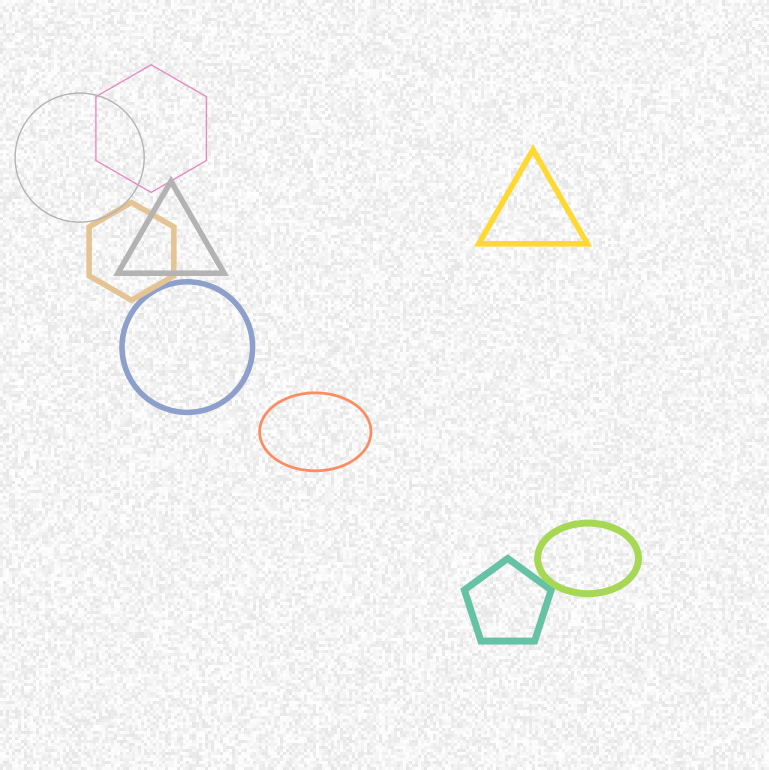[{"shape": "pentagon", "thickness": 2.5, "radius": 0.3, "center": [0.659, 0.215]}, {"shape": "oval", "thickness": 1, "radius": 0.36, "center": [0.409, 0.439]}, {"shape": "circle", "thickness": 2, "radius": 0.42, "center": [0.243, 0.549]}, {"shape": "hexagon", "thickness": 0.5, "radius": 0.41, "center": [0.196, 0.833]}, {"shape": "oval", "thickness": 2.5, "radius": 0.33, "center": [0.764, 0.275]}, {"shape": "triangle", "thickness": 2, "radius": 0.41, "center": [0.692, 0.724]}, {"shape": "hexagon", "thickness": 2, "radius": 0.32, "center": [0.171, 0.674]}, {"shape": "circle", "thickness": 0.5, "radius": 0.42, "center": [0.103, 0.795]}, {"shape": "triangle", "thickness": 2, "radius": 0.4, "center": [0.222, 0.685]}]